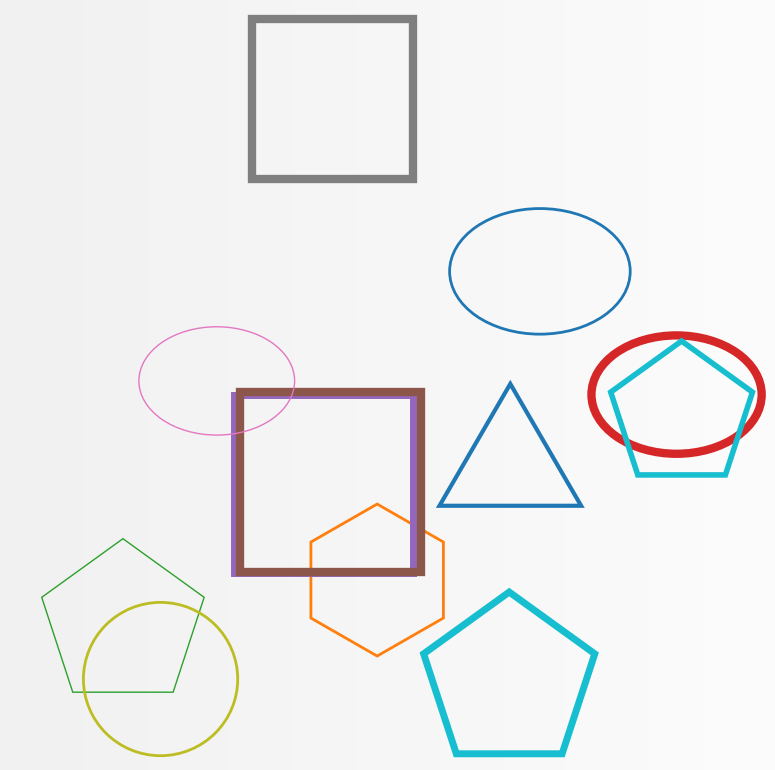[{"shape": "triangle", "thickness": 1.5, "radius": 0.53, "center": [0.658, 0.396]}, {"shape": "oval", "thickness": 1, "radius": 0.58, "center": [0.697, 0.648]}, {"shape": "hexagon", "thickness": 1, "radius": 0.49, "center": [0.487, 0.247]}, {"shape": "pentagon", "thickness": 0.5, "radius": 0.55, "center": [0.159, 0.19]}, {"shape": "oval", "thickness": 3, "radius": 0.55, "center": [0.873, 0.488]}, {"shape": "square", "thickness": 2.5, "radius": 0.58, "center": [0.417, 0.371]}, {"shape": "square", "thickness": 3, "radius": 0.58, "center": [0.426, 0.374]}, {"shape": "oval", "thickness": 0.5, "radius": 0.5, "center": [0.28, 0.505]}, {"shape": "square", "thickness": 3, "radius": 0.52, "center": [0.429, 0.872]}, {"shape": "circle", "thickness": 1, "radius": 0.5, "center": [0.207, 0.118]}, {"shape": "pentagon", "thickness": 2, "radius": 0.48, "center": [0.879, 0.461]}, {"shape": "pentagon", "thickness": 2.5, "radius": 0.58, "center": [0.657, 0.115]}]